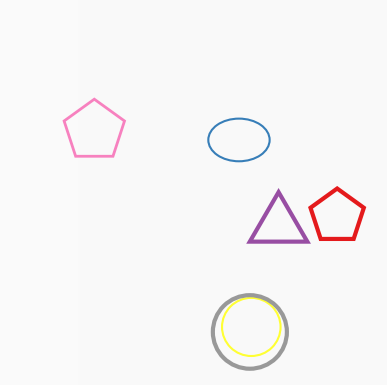[{"shape": "pentagon", "thickness": 3, "radius": 0.36, "center": [0.87, 0.438]}, {"shape": "oval", "thickness": 1.5, "radius": 0.4, "center": [0.617, 0.637]}, {"shape": "triangle", "thickness": 3, "radius": 0.43, "center": [0.719, 0.415]}, {"shape": "circle", "thickness": 1.5, "radius": 0.38, "center": [0.648, 0.151]}, {"shape": "pentagon", "thickness": 2, "radius": 0.41, "center": [0.243, 0.66]}, {"shape": "circle", "thickness": 3, "radius": 0.48, "center": [0.645, 0.138]}]